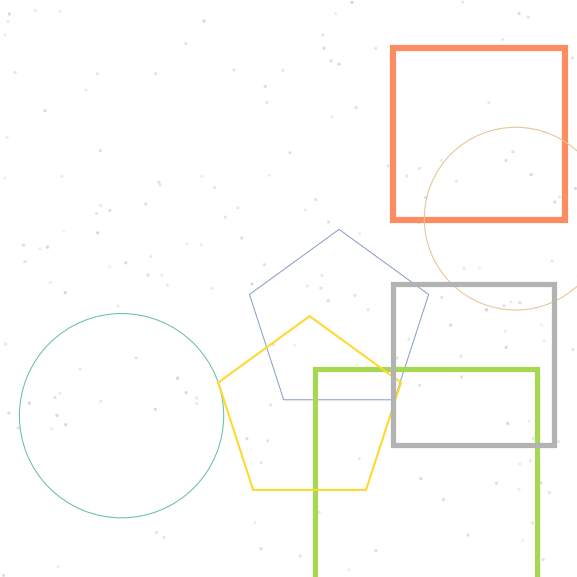[{"shape": "circle", "thickness": 0.5, "radius": 0.88, "center": [0.21, 0.279]}, {"shape": "square", "thickness": 3, "radius": 0.74, "center": [0.83, 0.767]}, {"shape": "pentagon", "thickness": 0.5, "radius": 0.82, "center": [0.587, 0.439]}, {"shape": "square", "thickness": 2.5, "radius": 0.96, "center": [0.738, 0.169]}, {"shape": "pentagon", "thickness": 1, "radius": 0.83, "center": [0.536, 0.285]}, {"shape": "circle", "thickness": 0.5, "radius": 0.79, "center": [0.893, 0.621]}, {"shape": "square", "thickness": 2.5, "radius": 0.7, "center": [0.82, 0.368]}]